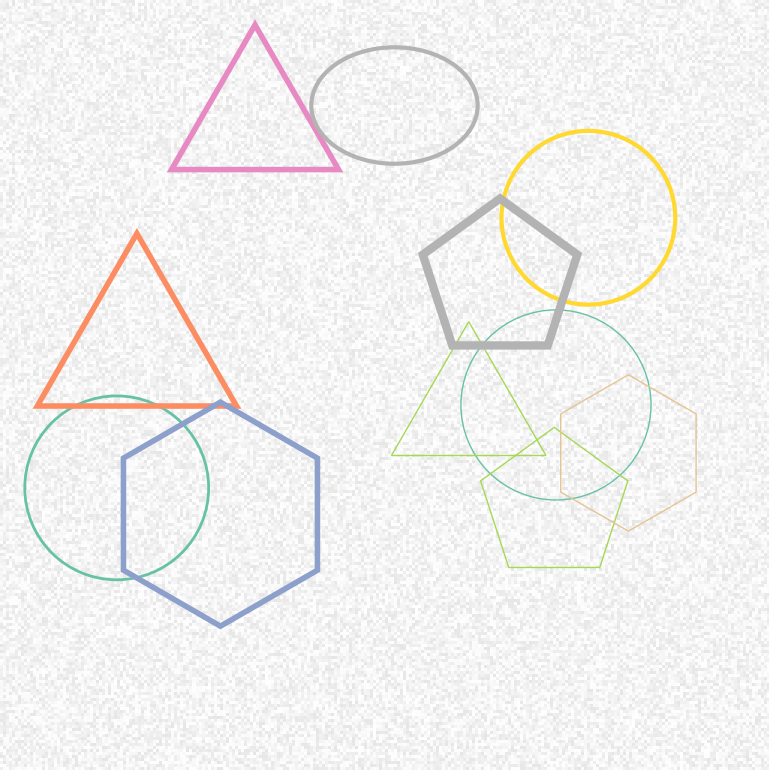[{"shape": "circle", "thickness": 1, "radius": 0.6, "center": [0.152, 0.366]}, {"shape": "circle", "thickness": 0.5, "radius": 0.62, "center": [0.722, 0.474]}, {"shape": "triangle", "thickness": 2, "radius": 0.75, "center": [0.178, 0.547]}, {"shape": "hexagon", "thickness": 2, "radius": 0.73, "center": [0.286, 0.332]}, {"shape": "triangle", "thickness": 2, "radius": 0.63, "center": [0.331, 0.842]}, {"shape": "triangle", "thickness": 0.5, "radius": 0.58, "center": [0.609, 0.466]}, {"shape": "pentagon", "thickness": 0.5, "radius": 0.5, "center": [0.72, 0.344]}, {"shape": "circle", "thickness": 1.5, "radius": 0.56, "center": [0.764, 0.717]}, {"shape": "hexagon", "thickness": 0.5, "radius": 0.51, "center": [0.816, 0.412]}, {"shape": "oval", "thickness": 1.5, "radius": 0.54, "center": [0.512, 0.863]}, {"shape": "pentagon", "thickness": 3, "radius": 0.53, "center": [0.649, 0.637]}]